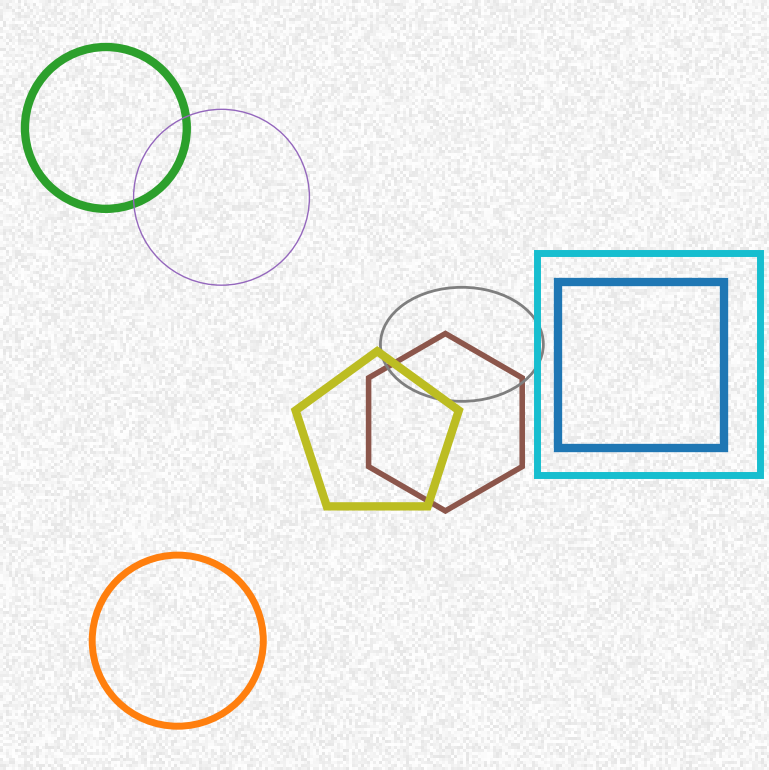[{"shape": "square", "thickness": 3, "radius": 0.54, "center": [0.832, 0.526]}, {"shape": "circle", "thickness": 2.5, "radius": 0.56, "center": [0.231, 0.168]}, {"shape": "circle", "thickness": 3, "radius": 0.53, "center": [0.137, 0.834]}, {"shape": "circle", "thickness": 0.5, "radius": 0.57, "center": [0.288, 0.744]}, {"shape": "hexagon", "thickness": 2, "radius": 0.58, "center": [0.578, 0.452]}, {"shape": "oval", "thickness": 1, "radius": 0.53, "center": [0.6, 0.553]}, {"shape": "pentagon", "thickness": 3, "radius": 0.56, "center": [0.49, 0.433]}, {"shape": "square", "thickness": 2.5, "radius": 0.72, "center": [0.842, 0.527]}]